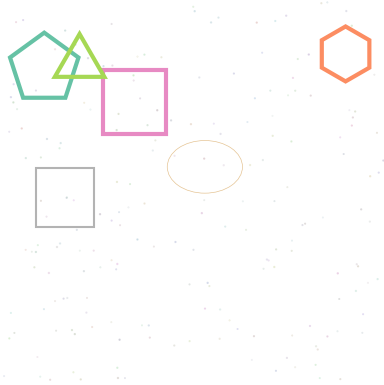[{"shape": "pentagon", "thickness": 3, "radius": 0.47, "center": [0.115, 0.822]}, {"shape": "hexagon", "thickness": 3, "radius": 0.36, "center": [0.898, 0.86]}, {"shape": "square", "thickness": 3, "radius": 0.41, "center": [0.349, 0.734]}, {"shape": "triangle", "thickness": 3, "radius": 0.37, "center": [0.207, 0.838]}, {"shape": "oval", "thickness": 0.5, "radius": 0.49, "center": [0.532, 0.567]}, {"shape": "square", "thickness": 1.5, "radius": 0.38, "center": [0.169, 0.487]}]